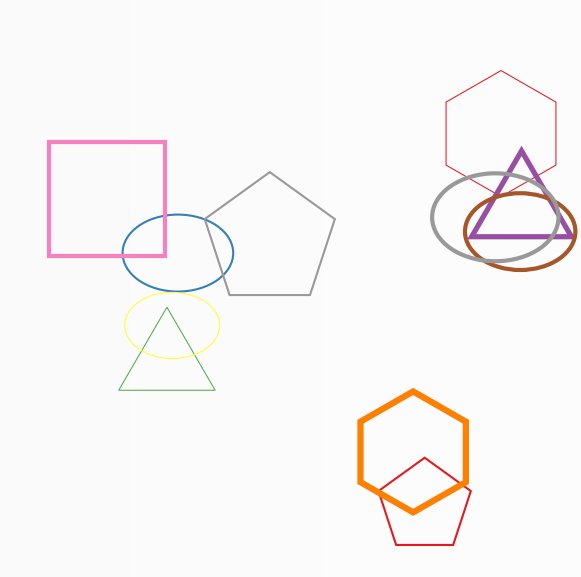[{"shape": "pentagon", "thickness": 1, "radius": 0.42, "center": [0.731, 0.123]}, {"shape": "hexagon", "thickness": 0.5, "radius": 0.55, "center": [0.862, 0.768]}, {"shape": "oval", "thickness": 1, "radius": 0.48, "center": [0.306, 0.561]}, {"shape": "triangle", "thickness": 0.5, "radius": 0.48, "center": [0.287, 0.371]}, {"shape": "triangle", "thickness": 2.5, "radius": 0.5, "center": [0.897, 0.639]}, {"shape": "hexagon", "thickness": 3, "radius": 0.52, "center": [0.711, 0.217]}, {"shape": "oval", "thickness": 0.5, "radius": 0.41, "center": [0.296, 0.436]}, {"shape": "oval", "thickness": 2, "radius": 0.47, "center": [0.895, 0.598]}, {"shape": "square", "thickness": 2, "radius": 0.5, "center": [0.184, 0.655]}, {"shape": "pentagon", "thickness": 1, "radius": 0.59, "center": [0.464, 0.583]}, {"shape": "oval", "thickness": 2, "radius": 0.54, "center": [0.852, 0.623]}]